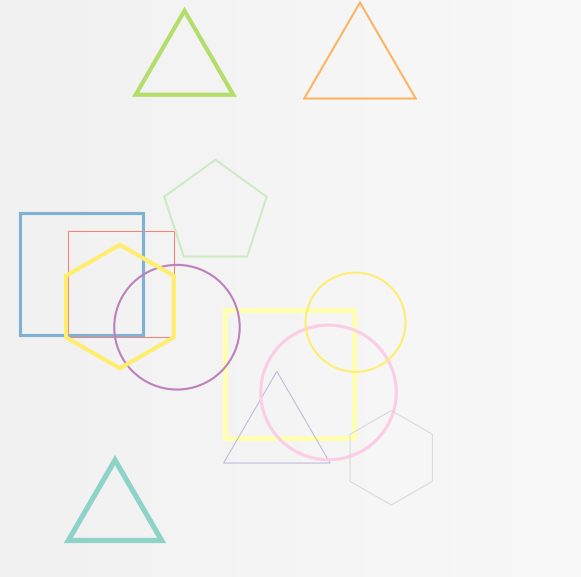[{"shape": "triangle", "thickness": 2.5, "radius": 0.46, "center": [0.198, 0.11]}, {"shape": "square", "thickness": 2.5, "radius": 0.55, "center": [0.498, 0.351]}, {"shape": "triangle", "thickness": 0.5, "radius": 0.53, "center": [0.476, 0.25]}, {"shape": "square", "thickness": 0.5, "radius": 0.46, "center": [0.209, 0.507]}, {"shape": "square", "thickness": 1.5, "radius": 0.53, "center": [0.14, 0.524]}, {"shape": "triangle", "thickness": 1, "radius": 0.55, "center": [0.619, 0.884]}, {"shape": "triangle", "thickness": 2, "radius": 0.48, "center": [0.317, 0.884]}, {"shape": "circle", "thickness": 1.5, "radius": 0.58, "center": [0.565, 0.32]}, {"shape": "hexagon", "thickness": 0.5, "radius": 0.41, "center": [0.673, 0.206]}, {"shape": "circle", "thickness": 1, "radius": 0.54, "center": [0.304, 0.433]}, {"shape": "pentagon", "thickness": 1, "radius": 0.46, "center": [0.371, 0.63]}, {"shape": "hexagon", "thickness": 2, "radius": 0.53, "center": [0.206, 0.468]}, {"shape": "circle", "thickness": 1, "radius": 0.43, "center": [0.612, 0.441]}]